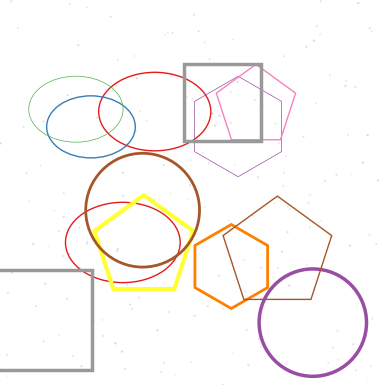[{"shape": "oval", "thickness": 1, "radius": 0.73, "center": [0.402, 0.71]}, {"shape": "oval", "thickness": 1, "radius": 0.74, "center": [0.319, 0.37]}, {"shape": "oval", "thickness": 1, "radius": 0.58, "center": [0.236, 0.67]}, {"shape": "oval", "thickness": 0.5, "radius": 0.61, "center": [0.197, 0.716]}, {"shape": "hexagon", "thickness": 0.5, "radius": 0.65, "center": [0.618, 0.671]}, {"shape": "circle", "thickness": 2.5, "radius": 0.7, "center": [0.813, 0.162]}, {"shape": "hexagon", "thickness": 2, "radius": 0.55, "center": [0.601, 0.308]}, {"shape": "pentagon", "thickness": 3, "radius": 0.67, "center": [0.374, 0.358]}, {"shape": "circle", "thickness": 2, "radius": 0.74, "center": [0.37, 0.454]}, {"shape": "pentagon", "thickness": 1, "radius": 0.74, "center": [0.72, 0.342]}, {"shape": "pentagon", "thickness": 1, "radius": 0.54, "center": [0.665, 0.725]}, {"shape": "square", "thickness": 2.5, "radius": 0.5, "center": [0.578, 0.734]}, {"shape": "square", "thickness": 2.5, "radius": 0.65, "center": [0.108, 0.168]}]